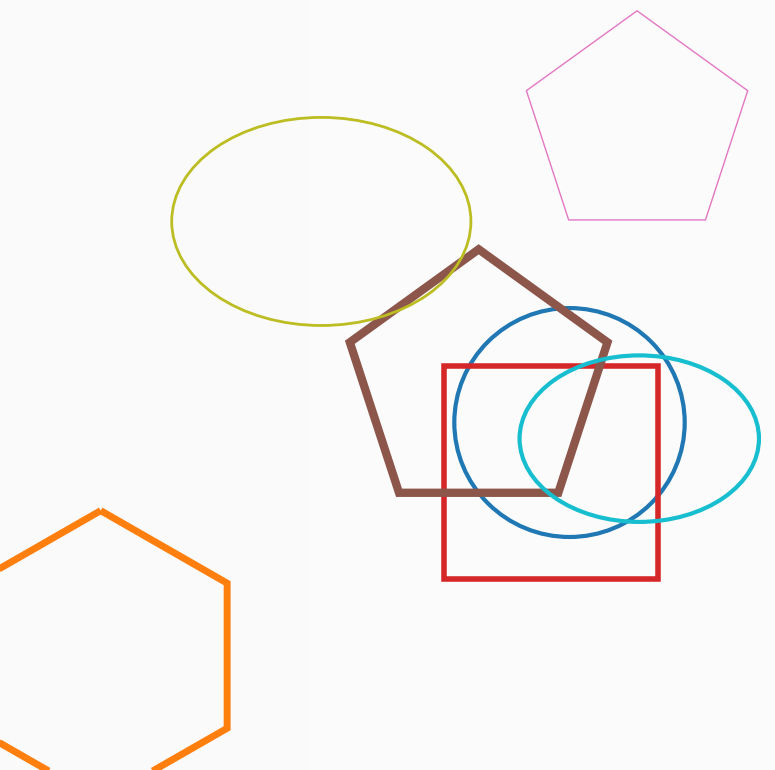[{"shape": "circle", "thickness": 1.5, "radius": 0.74, "center": [0.735, 0.451]}, {"shape": "hexagon", "thickness": 2.5, "radius": 0.94, "center": [0.13, 0.148]}, {"shape": "square", "thickness": 2, "radius": 0.69, "center": [0.711, 0.386]}, {"shape": "pentagon", "thickness": 3, "radius": 0.87, "center": [0.618, 0.501]}, {"shape": "pentagon", "thickness": 0.5, "radius": 0.75, "center": [0.822, 0.836]}, {"shape": "oval", "thickness": 1, "radius": 0.97, "center": [0.415, 0.712]}, {"shape": "oval", "thickness": 1.5, "radius": 0.77, "center": [0.825, 0.43]}]